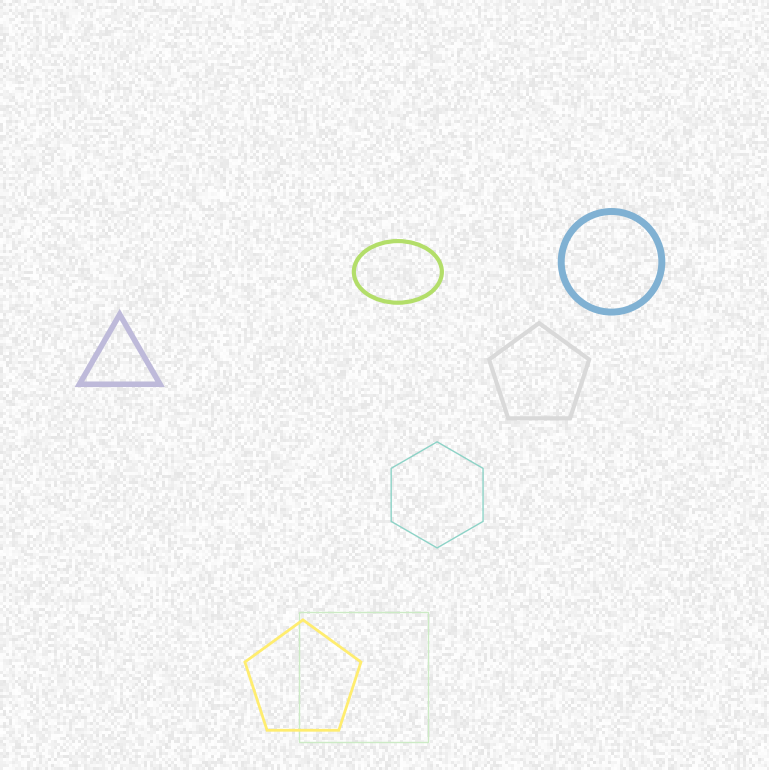[{"shape": "hexagon", "thickness": 0.5, "radius": 0.34, "center": [0.568, 0.357]}, {"shape": "triangle", "thickness": 2, "radius": 0.3, "center": [0.155, 0.531]}, {"shape": "circle", "thickness": 2.5, "radius": 0.33, "center": [0.794, 0.66]}, {"shape": "oval", "thickness": 1.5, "radius": 0.29, "center": [0.517, 0.647]}, {"shape": "pentagon", "thickness": 1.5, "radius": 0.34, "center": [0.7, 0.512]}, {"shape": "square", "thickness": 0.5, "radius": 0.42, "center": [0.472, 0.12]}, {"shape": "pentagon", "thickness": 1, "radius": 0.4, "center": [0.393, 0.116]}]